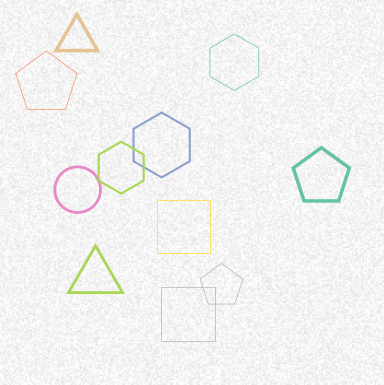[{"shape": "hexagon", "thickness": 0.5, "radius": 0.37, "center": [0.609, 0.838]}, {"shape": "pentagon", "thickness": 2.5, "radius": 0.38, "center": [0.835, 0.54]}, {"shape": "pentagon", "thickness": 0.5, "radius": 0.42, "center": [0.121, 0.784]}, {"shape": "hexagon", "thickness": 1.5, "radius": 0.42, "center": [0.42, 0.623]}, {"shape": "circle", "thickness": 2, "radius": 0.3, "center": [0.202, 0.507]}, {"shape": "hexagon", "thickness": 1.5, "radius": 0.34, "center": [0.315, 0.565]}, {"shape": "triangle", "thickness": 2, "radius": 0.41, "center": [0.248, 0.281]}, {"shape": "square", "thickness": 0.5, "radius": 0.34, "center": [0.477, 0.412]}, {"shape": "triangle", "thickness": 2.5, "radius": 0.31, "center": [0.2, 0.9]}, {"shape": "pentagon", "thickness": 0.5, "radius": 0.29, "center": [0.575, 0.257]}, {"shape": "square", "thickness": 0.5, "radius": 0.35, "center": [0.487, 0.186]}]